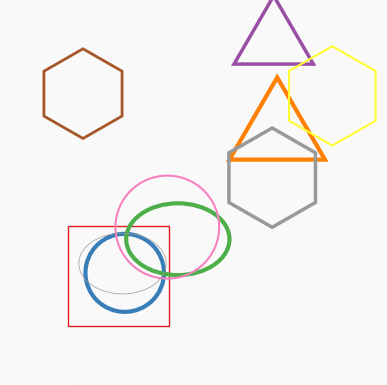[{"shape": "square", "thickness": 1, "radius": 0.65, "center": [0.307, 0.282]}, {"shape": "circle", "thickness": 3, "radius": 0.51, "center": [0.322, 0.291]}, {"shape": "oval", "thickness": 3, "radius": 0.67, "center": [0.459, 0.379]}, {"shape": "triangle", "thickness": 2.5, "radius": 0.59, "center": [0.706, 0.893]}, {"shape": "triangle", "thickness": 3, "radius": 0.71, "center": [0.715, 0.657]}, {"shape": "hexagon", "thickness": 1.5, "radius": 0.64, "center": [0.858, 0.751]}, {"shape": "hexagon", "thickness": 2, "radius": 0.58, "center": [0.214, 0.757]}, {"shape": "circle", "thickness": 1.5, "radius": 0.67, "center": [0.432, 0.41]}, {"shape": "hexagon", "thickness": 2.5, "radius": 0.64, "center": [0.702, 0.539]}, {"shape": "oval", "thickness": 0.5, "radius": 0.56, "center": [0.316, 0.315]}]